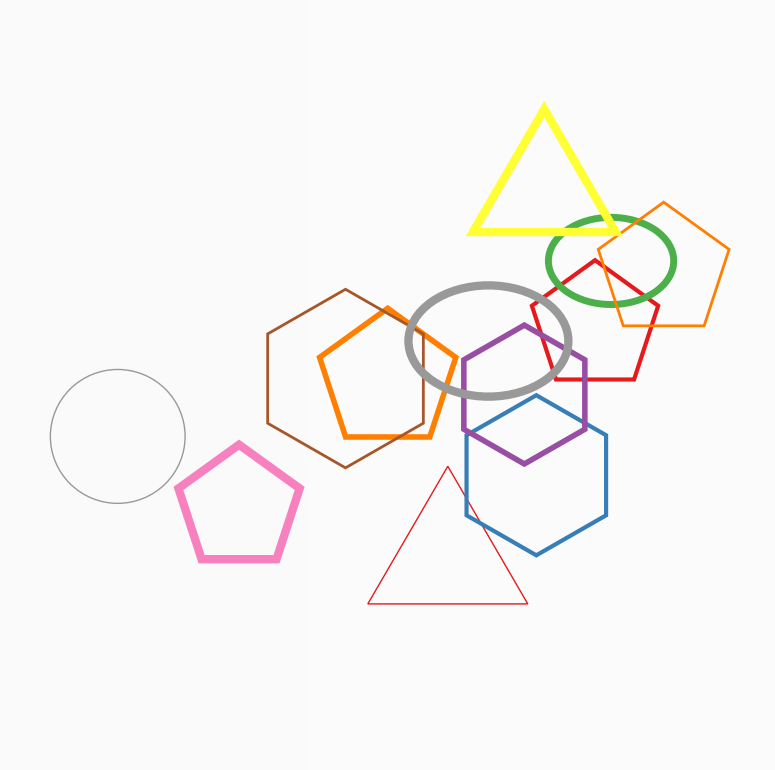[{"shape": "triangle", "thickness": 0.5, "radius": 0.6, "center": [0.578, 0.275]}, {"shape": "pentagon", "thickness": 1.5, "radius": 0.43, "center": [0.768, 0.576]}, {"shape": "hexagon", "thickness": 1.5, "radius": 0.52, "center": [0.692, 0.383]}, {"shape": "oval", "thickness": 2.5, "radius": 0.4, "center": [0.788, 0.661]}, {"shape": "hexagon", "thickness": 2, "radius": 0.45, "center": [0.677, 0.488]}, {"shape": "pentagon", "thickness": 2, "radius": 0.46, "center": [0.5, 0.507]}, {"shape": "pentagon", "thickness": 1, "radius": 0.44, "center": [0.856, 0.649]}, {"shape": "triangle", "thickness": 3, "radius": 0.53, "center": [0.702, 0.752]}, {"shape": "hexagon", "thickness": 1, "radius": 0.58, "center": [0.446, 0.508]}, {"shape": "pentagon", "thickness": 3, "radius": 0.41, "center": [0.308, 0.34]}, {"shape": "oval", "thickness": 3, "radius": 0.52, "center": [0.63, 0.557]}, {"shape": "circle", "thickness": 0.5, "radius": 0.43, "center": [0.152, 0.433]}]